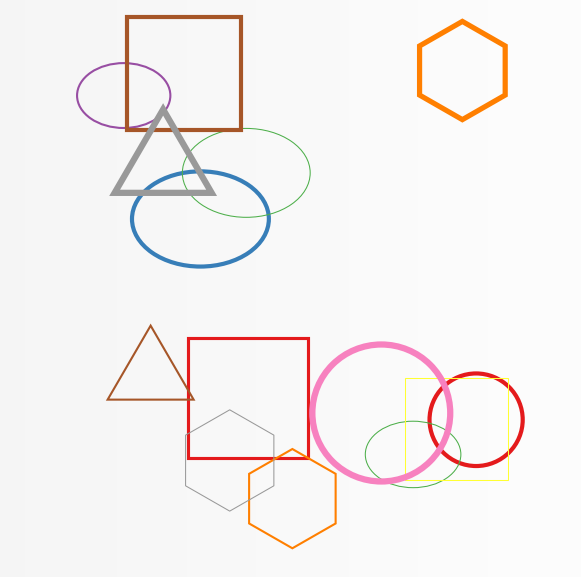[{"shape": "circle", "thickness": 2, "radius": 0.4, "center": [0.819, 0.272]}, {"shape": "square", "thickness": 1.5, "radius": 0.52, "center": [0.427, 0.31]}, {"shape": "oval", "thickness": 2, "radius": 0.59, "center": [0.345, 0.62]}, {"shape": "oval", "thickness": 0.5, "radius": 0.41, "center": [0.711, 0.212]}, {"shape": "oval", "thickness": 0.5, "radius": 0.55, "center": [0.424, 0.7]}, {"shape": "oval", "thickness": 1, "radius": 0.4, "center": [0.213, 0.834]}, {"shape": "hexagon", "thickness": 2.5, "radius": 0.43, "center": [0.795, 0.877]}, {"shape": "hexagon", "thickness": 1, "radius": 0.43, "center": [0.503, 0.136]}, {"shape": "square", "thickness": 0.5, "radius": 0.44, "center": [0.785, 0.256]}, {"shape": "square", "thickness": 2, "radius": 0.49, "center": [0.316, 0.872]}, {"shape": "triangle", "thickness": 1, "radius": 0.43, "center": [0.259, 0.35]}, {"shape": "circle", "thickness": 3, "radius": 0.59, "center": [0.656, 0.284]}, {"shape": "triangle", "thickness": 3, "radius": 0.48, "center": [0.281, 0.713]}, {"shape": "hexagon", "thickness": 0.5, "radius": 0.44, "center": [0.395, 0.202]}]